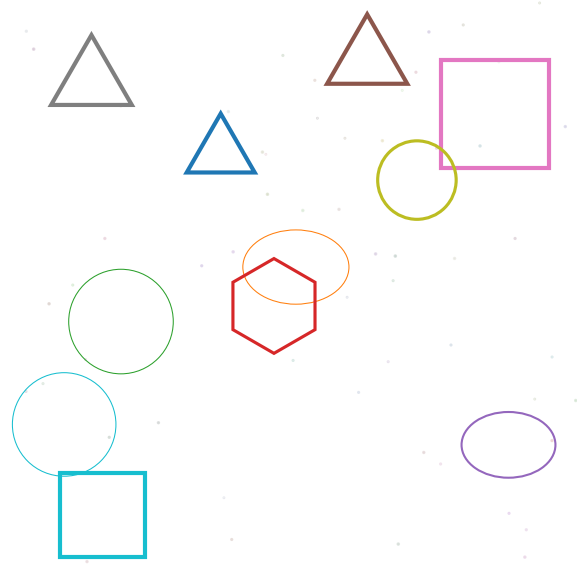[{"shape": "triangle", "thickness": 2, "radius": 0.34, "center": [0.382, 0.734]}, {"shape": "oval", "thickness": 0.5, "radius": 0.46, "center": [0.512, 0.537]}, {"shape": "circle", "thickness": 0.5, "radius": 0.45, "center": [0.209, 0.442]}, {"shape": "hexagon", "thickness": 1.5, "radius": 0.41, "center": [0.474, 0.469]}, {"shape": "oval", "thickness": 1, "radius": 0.41, "center": [0.881, 0.229]}, {"shape": "triangle", "thickness": 2, "radius": 0.4, "center": [0.636, 0.894]}, {"shape": "square", "thickness": 2, "radius": 0.47, "center": [0.857, 0.802]}, {"shape": "triangle", "thickness": 2, "radius": 0.4, "center": [0.158, 0.858]}, {"shape": "circle", "thickness": 1.5, "radius": 0.34, "center": [0.722, 0.687]}, {"shape": "square", "thickness": 2, "radius": 0.36, "center": [0.177, 0.108]}, {"shape": "circle", "thickness": 0.5, "radius": 0.45, "center": [0.111, 0.264]}]